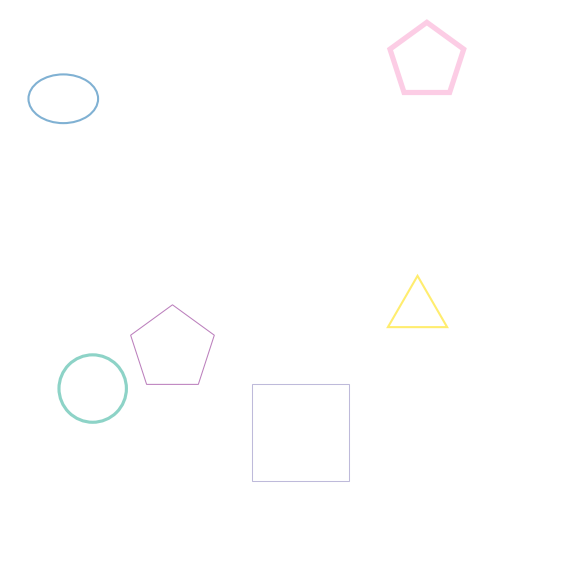[{"shape": "circle", "thickness": 1.5, "radius": 0.29, "center": [0.161, 0.326]}, {"shape": "square", "thickness": 0.5, "radius": 0.42, "center": [0.52, 0.25]}, {"shape": "oval", "thickness": 1, "radius": 0.3, "center": [0.11, 0.828]}, {"shape": "pentagon", "thickness": 2.5, "radius": 0.34, "center": [0.739, 0.893]}, {"shape": "pentagon", "thickness": 0.5, "radius": 0.38, "center": [0.299, 0.395]}, {"shape": "triangle", "thickness": 1, "radius": 0.3, "center": [0.723, 0.462]}]